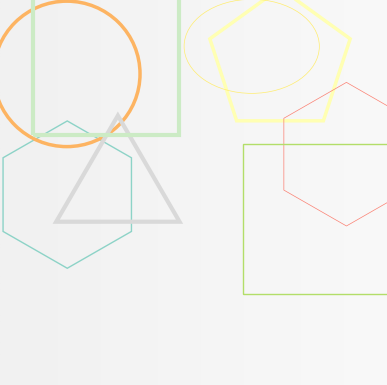[{"shape": "hexagon", "thickness": 1, "radius": 0.96, "center": [0.174, 0.495]}, {"shape": "pentagon", "thickness": 2.5, "radius": 0.95, "center": [0.723, 0.84]}, {"shape": "hexagon", "thickness": 0.5, "radius": 0.93, "center": [0.894, 0.6]}, {"shape": "circle", "thickness": 2.5, "radius": 0.94, "center": [0.172, 0.808]}, {"shape": "square", "thickness": 1, "radius": 0.97, "center": [0.82, 0.431]}, {"shape": "triangle", "thickness": 3, "radius": 0.92, "center": [0.304, 0.516]}, {"shape": "square", "thickness": 3, "radius": 0.94, "center": [0.274, 0.837]}, {"shape": "oval", "thickness": 0.5, "radius": 0.87, "center": [0.65, 0.88]}]